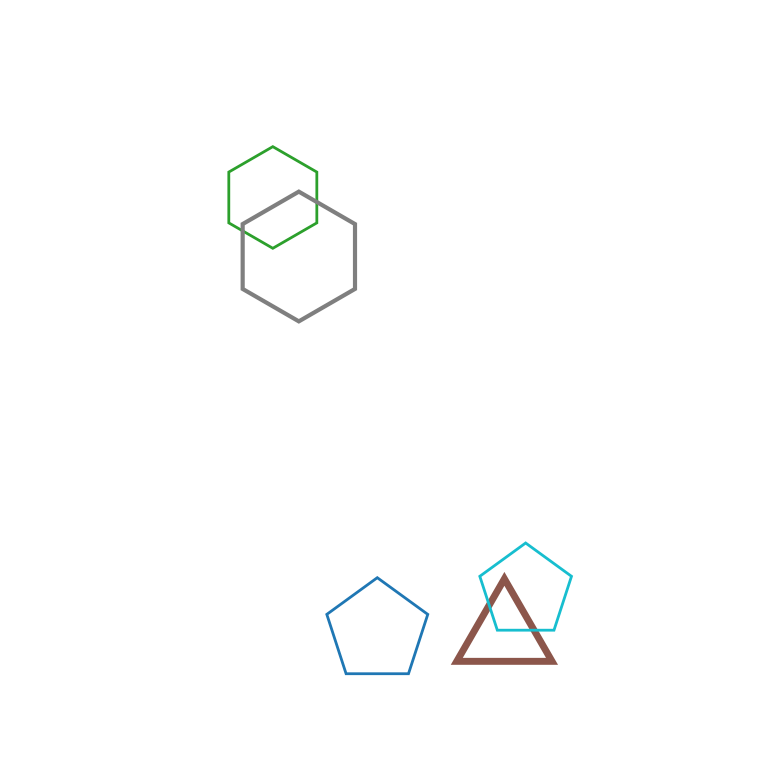[{"shape": "pentagon", "thickness": 1, "radius": 0.34, "center": [0.49, 0.181]}, {"shape": "hexagon", "thickness": 1, "radius": 0.33, "center": [0.354, 0.744]}, {"shape": "triangle", "thickness": 2.5, "radius": 0.36, "center": [0.655, 0.177]}, {"shape": "hexagon", "thickness": 1.5, "radius": 0.42, "center": [0.388, 0.667]}, {"shape": "pentagon", "thickness": 1, "radius": 0.31, "center": [0.683, 0.232]}]